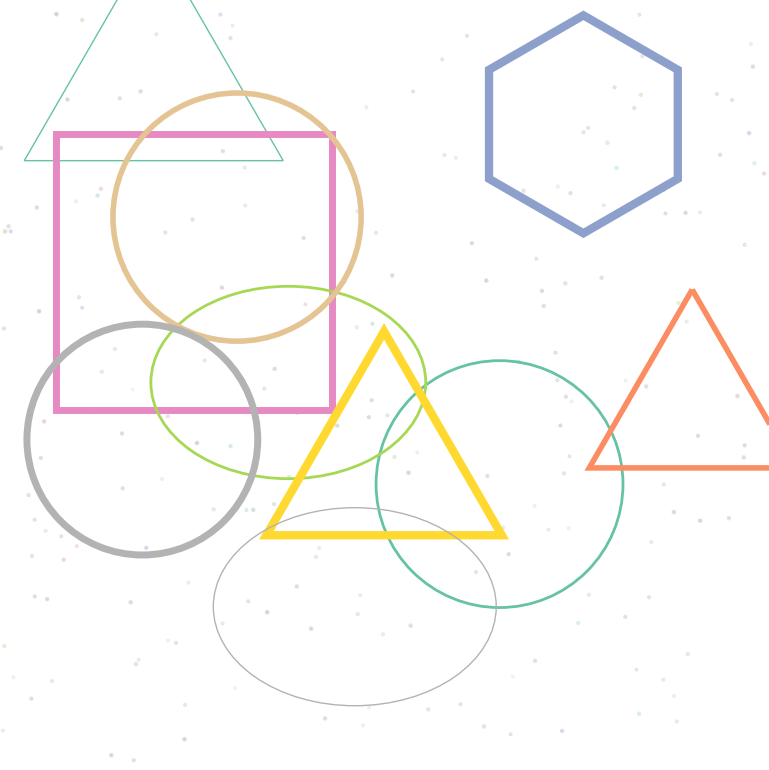[{"shape": "circle", "thickness": 1, "radius": 0.8, "center": [0.649, 0.371]}, {"shape": "triangle", "thickness": 0.5, "radius": 0.97, "center": [0.2, 0.888]}, {"shape": "triangle", "thickness": 2, "radius": 0.77, "center": [0.899, 0.47]}, {"shape": "hexagon", "thickness": 3, "radius": 0.71, "center": [0.758, 0.839]}, {"shape": "square", "thickness": 2.5, "radius": 0.9, "center": [0.252, 0.647]}, {"shape": "oval", "thickness": 1, "radius": 0.89, "center": [0.374, 0.503]}, {"shape": "triangle", "thickness": 3, "radius": 0.88, "center": [0.499, 0.393]}, {"shape": "circle", "thickness": 2, "radius": 0.81, "center": [0.308, 0.718]}, {"shape": "circle", "thickness": 2.5, "radius": 0.75, "center": [0.185, 0.429]}, {"shape": "oval", "thickness": 0.5, "radius": 0.92, "center": [0.461, 0.212]}]